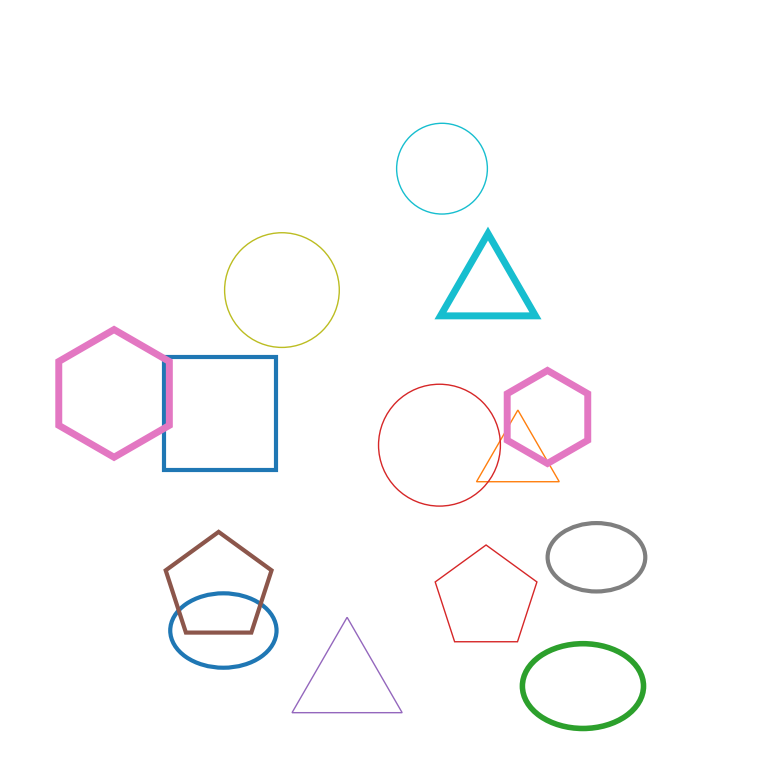[{"shape": "square", "thickness": 1.5, "radius": 0.36, "center": [0.286, 0.463]}, {"shape": "oval", "thickness": 1.5, "radius": 0.35, "center": [0.29, 0.181]}, {"shape": "triangle", "thickness": 0.5, "radius": 0.31, "center": [0.673, 0.405]}, {"shape": "oval", "thickness": 2, "radius": 0.39, "center": [0.757, 0.109]}, {"shape": "circle", "thickness": 0.5, "radius": 0.4, "center": [0.571, 0.422]}, {"shape": "pentagon", "thickness": 0.5, "radius": 0.35, "center": [0.631, 0.223]}, {"shape": "triangle", "thickness": 0.5, "radius": 0.41, "center": [0.451, 0.116]}, {"shape": "pentagon", "thickness": 1.5, "radius": 0.36, "center": [0.284, 0.237]}, {"shape": "hexagon", "thickness": 2.5, "radius": 0.41, "center": [0.148, 0.489]}, {"shape": "hexagon", "thickness": 2.5, "radius": 0.3, "center": [0.711, 0.458]}, {"shape": "oval", "thickness": 1.5, "radius": 0.32, "center": [0.775, 0.276]}, {"shape": "circle", "thickness": 0.5, "radius": 0.37, "center": [0.366, 0.623]}, {"shape": "triangle", "thickness": 2.5, "radius": 0.36, "center": [0.634, 0.625]}, {"shape": "circle", "thickness": 0.5, "radius": 0.29, "center": [0.574, 0.781]}]